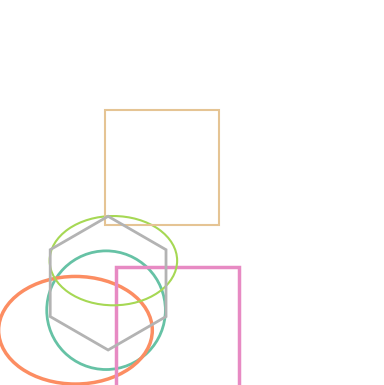[{"shape": "circle", "thickness": 2, "radius": 0.77, "center": [0.275, 0.194]}, {"shape": "oval", "thickness": 2.5, "radius": 1.0, "center": [0.196, 0.142]}, {"shape": "square", "thickness": 2.5, "radius": 0.8, "center": [0.462, 0.146]}, {"shape": "oval", "thickness": 1.5, "radius": 0.83, "center": [0.295, 0.323]}, {"shape": "square", "thickness": 1.5, "radius": 0.74, "center": [0.421, 0.565]}, {"shape": "hexagon", "thickness": 2, "radius": 0.87, "center": [0.281, 0.265]}]